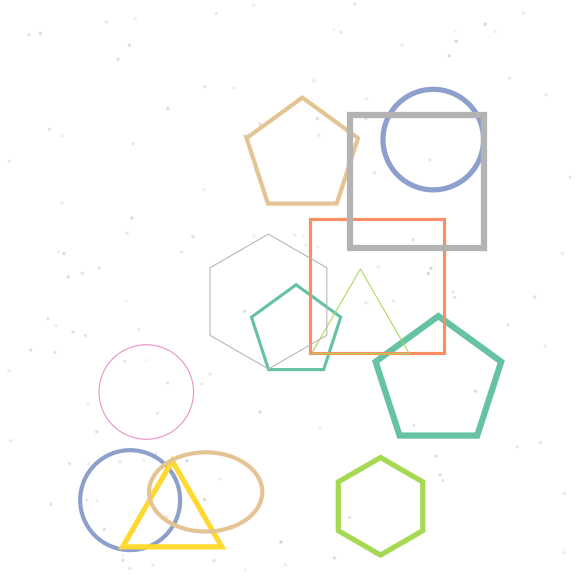[{"shape": "pentagon", "thickness": 1.5, "radius": 0.41, "center": [0.513, 0.425]}, {"shape": "pentagon", "thickness": 3, "radius": 0.57, "center": [0.759, 0.337]}, {"shape": "square", "thickness": 1.5, "radius": 0.58, "center": [0.653, 0.504]}, {"shape": "circle", "thickness": 2.5, "radius": 0.44, "center": [0.75, 0.757]}, {"shape": "circle", "thickness": 2, "radius": 0.43, "center": [0.225, 0.133]}, {"shape": "circle", "thickness": 0.5, "radius": 0.41, "center": [0.253, 0.32]}, {"shape": "triangle", "thickness": 0.5, "radius": 0.49, "center": [0.624, 0.436]}, {"shape": "hexagon", "thickness": 2.5, "radius": 0.42, "center": [0.659, 0.122]}, {"shape": "triangle", "thickness": 2.5, "radius": 0.5, "center": [0.298, 0.102]}, {"shape": "oval", "thickness": 2, "radius": 0.49, "center": [0.356, 0.147]}, {"shape": "pentagon", "thickness": 2, "radius": 0.51, "center": [0.523, 0.729]}, {"shape": "square", "thickness": 3, "radius": 0.58, "center": [0.723, 0.685]}, {"shape": "hexagon", "thickness": 0.5, "radius": 0.58, "center": [0.465, 0.477]}]